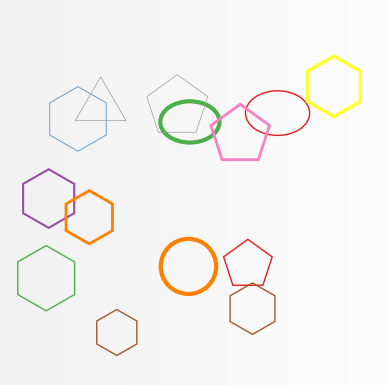[{"shape": "pentagon", "thickness": 1, "radius": 0.33, "center": [0.64, 0.312]}, {"shape": "oval", "thickness": 1, "radius": 0.41, "center": [0.716, 0.706]}, {"shape": "hexagon", "thickness": 0.5, "radius": 0.42, "center": [0.201, 0.691]}, {"shape": "oval", "thickness": 3, "radius": 0.38, "center": [0.49, 0.683]}, {"shape": "hexagon", "thickness": 1, "radius": 0.42, "center": [0.119, 0.277]}, {"shape": "hexagon", "thickness": 1.5, "radius": 0.38, "center": [0.126, 0.484]}, {"shape": "circle", "thickness": 3, "radius": 0.36, "center": [0.486, 0.308]}, {"shape": "hexagon", "thickness": 2, "radius": 0.35, "center": [0.23, 0.436]}, {"shape": "hexagon", "thickness": 2.5, "radius": 0.39, "center": [0.862, 0.776]}, {"shape": "hexagon", "thickness": 1, "radius": 0.3, "center": [0.301, 0.136]}, {"shape": "hexagon", "thickness": 1, "radius": 0.33, "center": [0.652, 0.198]}, {"shape": "pentagon", "thickness": 2, "radius": 0.4, "center": [0.62, 0.65]}, {"shape": "triangle", "thickness": 0.5, "radius": 0.38, "center": [0.26, 0.724]}, {"shape": "pentagon", "thickness": 0.5, "radius": 0.41, "center": [0.457, 0.723]}]